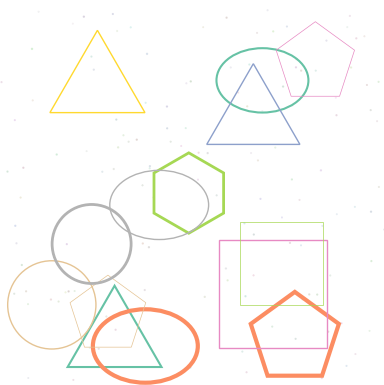[{"shape": "triangle", "thickness": 1.5, "radius": 0.7, "center": [0.298, 0.117]}, {"shape": "oval", "thickness": 1.5, "radius": 0.6, "center": [0.682, 0.791]}, {"shape": "oval", "thickness": 3, "radius": 0.68, "center": [0.378, 0.101]}, {"shape": "pentagon", "thickness": 3, "radius": 0.6, "center": [0.766, 0.121]}, {"shape": "triangle", "thickness": 1, "radius": 0.7, "center": [0.658, 0.695]}, {"shape": "pentagon", "thickness": 0.5, "radius": 0.54, "center": [0.819, 0.837]}, {"shape": "square", "thickness": 1, "radius": 0.71, "center": [0.709, 0.237]}, {"shape": "square", "thickness": 0.5, "radius": 0.54, "center": [0.731, 0.316]}, {"shape": "hexagon", "thickness": 2, "radius": 0.52, "center": [0.49, 0.499]}, {"shape": "triangle", "thickness": 1, "radius": 0.71, "center": [0.253, 0.779]}, {"shape": "pentagon", "thickness": 0.5, "radius": 0.52, "center": [0.28, 0.182]}, {"shape": "circle", "thickness": 1, "radius": 0.57, "center": [0.135, 0.208]}, {"shape": "circle", "thickness": 2, "radius": 0.51, "center": [0.238, 0.366]}, {"shape": "oval", "thickness": 1, "radius": 0.64, "center": [0.414, 0.468]}]